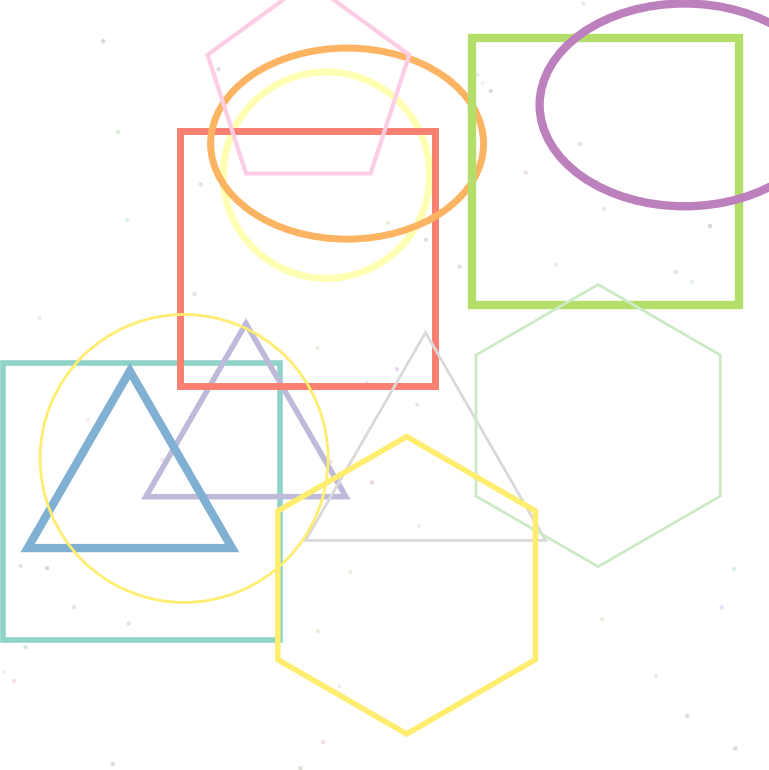[{"shape": "square", "thickness": 2, "radius": 0.9, "center": [0.184, 0.348]}, {"shape": "circle", "thickness": 2.5, "radius": 0.67, "center": [0.424, 0.773]}, {"shape": "triangle", "thickness": 2, "radius": 0.75, "center": [0.319, 0.43]}, {"shape": "square", "thickness": 2.5, "radius": 0.83, "center": [0.399, 0.664]}, {"shape": "triangle", "thickness": 3, "radius": 0.77, "center": [0.169, 0.365]}, {"shape": "oval", "thickness": 2.5, "radius": 0.89, "center": [0.451, 0.813]}, {"shape": "square", "thickness": 3, "radius": 0.87, "center": [0.787, 0.777]}, {"shape": "pentagon", "thickness": 1.5, "radius": 0.69, "center": [0.401, 0.886]}, {"shape": "triangle", "thickness": 1, "radius": 0.9, "center": [0.553, 0.388]}, {"shape": "oval", "thickness": 3, "radius": 0.94, "center": [0.889, 0.864]}, {"shape": "hexagon", "thickness": 1, "radius": 0.92, "center": [0.777, 0.447]}, {"shape": "circle", "thickness": 1, "radius": 0.93, "center": [0.239, 0.405]}, {"shape": "hexagon", "thickness": 2, "radius": 0.97, "center": [0.528, 0.24]}]